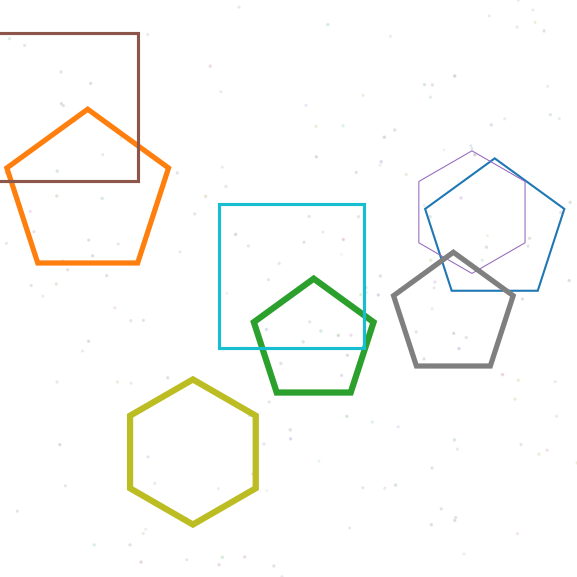[{"shape": "pentagon", "thickness": 1, "radius": 0.63, "center": [0.857, 0.598]}, {"shape": "pentagon", "thickness": 2.5, "radius": 0.74, "center": [0.152, 0.663]}, {"shape": "pentagon", "thickness": 3, "radius": 0.54, "center": [0.543, 0.408]}, {"shape": "hexagon", "thickness": 0.5, "radius": 0.53, "center": [0.817, 0.632]}, {"shape": "square", "thickness": 1.5, "radius": 0.64, "center": [0.111, 0.814]}, {"shape": "pentagon", "thickness": 2.5, "radius": 0.54, "center": [0.785, 0.453]}, {"shape": "hexagon", "thickness": 3, "radius": 0.63, "center": [0.334, 0.216]}, {"shape": "square", "thickness": 1.5, "radius": 0.63, "center": [0.505, 0.521]}]